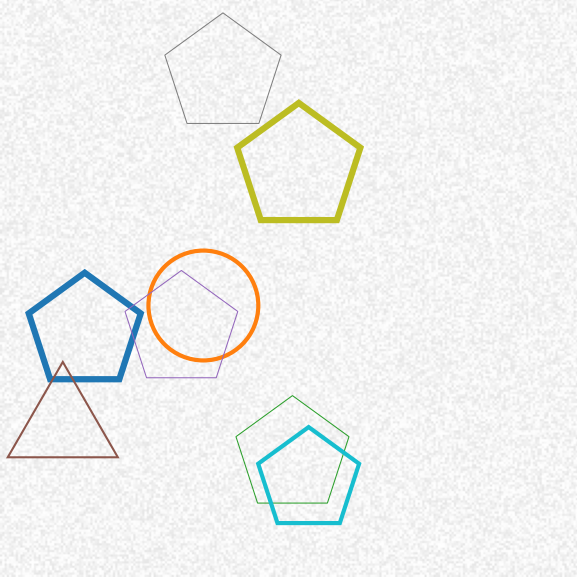[{"shape": "pentagon", "thickness": 3, "radius": 0.51, "center": [0.147, 0.425]}, {"shape": "circle", "thickness": 2, "radius": 0.48, "center": [0.352, 0.47]}, {"shape": "pentagon", "thickness": 0.5, "radius": 0.51, "center": [0.506, 0.211]}, {"shape": "pentagon", "thickness": 0.5, "radius": 0.51, "center": [0.314, 0.428]}, {"shape": "triangle", "thickness": 1, "radius": 0.55, "center": [0.109, 0.262]}, {"shape": "pentagon", "thickness": 0.5, "radius": 0.53, "center": [0.386, 0.871]}, {"shape": "pentagon", "thickness": 3, "radius": 0.56, "center": [0.517, 0.709]}, {"shape": "pentagon", "thickness": 2, "radius": 0.46, "center": [0.534, 0.168]}]